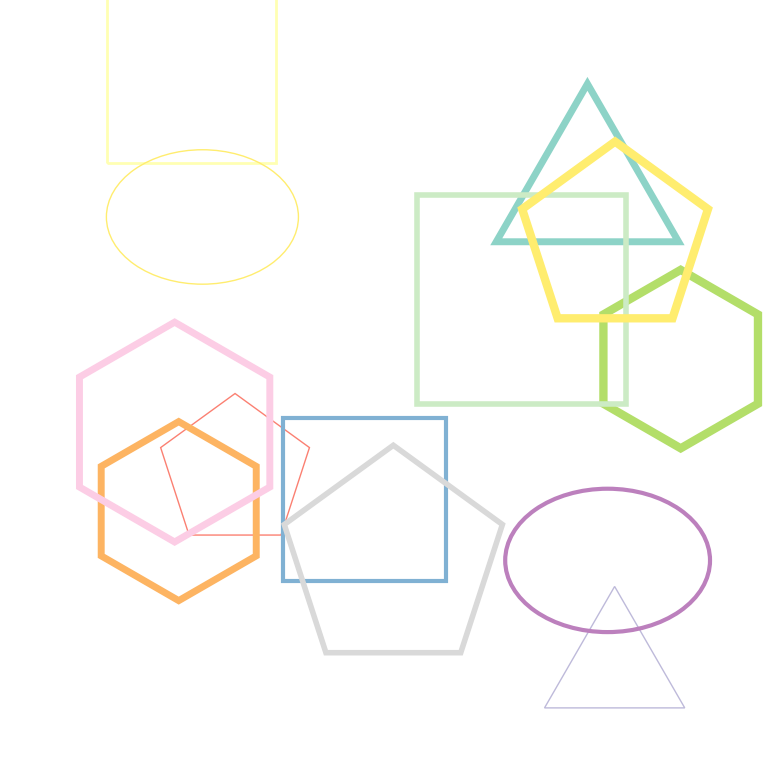[{"shape": "triangle", "thickness": 2.5, "radius": 0.68, "center": [0.763, 0.754]}, {"shape": "square", "thickness": 1, "radius": 0.55, "center": [0.249, 0.898]}, {"shape": "triangle", "thickness": 0.5, "radius": 0.53, "center": [0.798, 0.133]}, {"shape": "pentagon", "thickness": 0.5, "radius": 0.51, "center": [0.305, 0.387]}, {"shape": "square", "thickness": 1.5, "radius": 0.53, "center": [0.473, 0.352]}, {"shape": "hexagon", "thickness": 2.5, "radius": 0.58, "center": [0.232, 0.336]}, {"shape": "hexagon", "thickness": 3, "radius": 0.58, "center": [0.884, 0.534]}, {"shape": "hexagon", "thickness": 2.5, "radius": 0.71, "center": [0.227, 0.439]}, {"shape": "pentagon", "thickness": 2, "radius": 0.74, "center": [0.511, 0.273]}, {"shape": "oval", "thickness": 1.5, "radius": 0.67, "center": [0.789, 0.272]}, {"shape": "square", "thickness": 2, "radius": 0.68, "center": [0.677, 0.611]}, {"shape": "pentagon", "thickness": 3, "radius": 0.63, "center": [0.799, 0.689]}, {"shape": "oval", "thickness": 0.5, "radius": 0.62, "center": [0.263, 0.718]}]